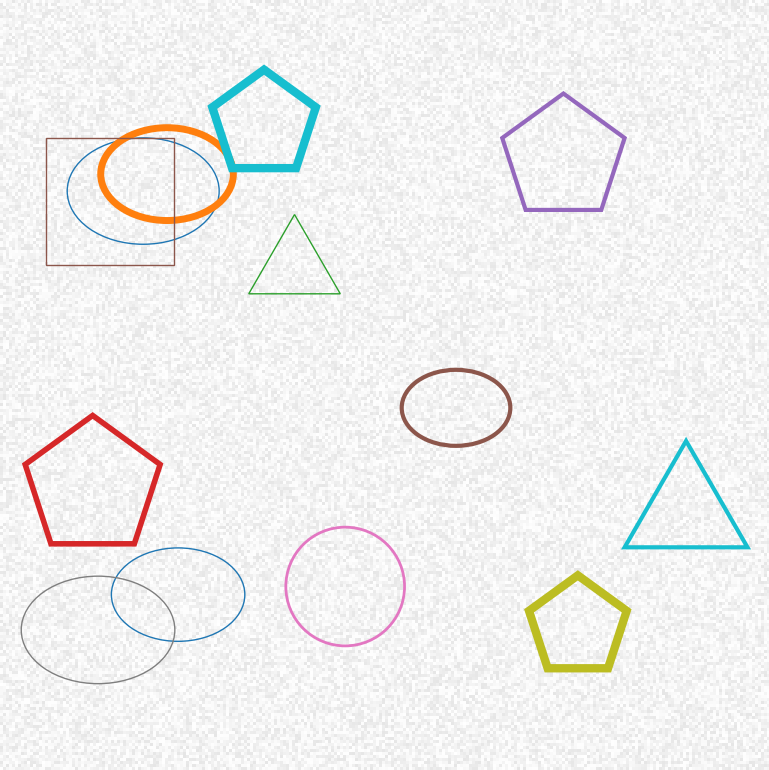[{"shape": "oval", "thickness": 0.5, "radius": 0.43, "center": [0.231, 0.228]}, {"shape": "oval", "thickness": 0.5, "radius": 0.49, "center": [0.186, 0.752]}, {"shape": "oval", "thickness": 2.5, "radius": 0.43, "center": [0.217, 0.774]}, {"shape": "triangle", "thickness": 0.5, "radius": 0.34, "center": [0.382, 0.653]}, {"shape": "pentagon", "thickness": 2, "radius": 0.46, "center": [0.12, 0.368]}, {"shape": "pentagon", "thickness": 1.5, "radius": 0.42, "center": [0.732, 0.795]}, {"shape": "square", "thickness": 0.5, "radius": 0.41, "center": [0.143, 0.738]}, {"shape": "oval", "thickness": 1.5, "radius": 0.35, "center": [0.592, 0.47]}, {"shape": "circle", "thickness": 1, "radius": 0.39, "center": [0.448, 0.238]}, {"shape": "oval", "thickness": 0.5, "radius": 0.5, "center": [0.127, 0.182]}, {"shape": "pentagon", "thickness": 3, "radius": 0.33, "center": [0.75, 0.186]}, {"shape": "pentagon", "thickness": 3, "radius": 0.35, "center": [0.343, 0.839]}, {"shape": "triangle", "thickness": 1.5, "radius": 0.46, "center": [0.891, 0.335]}]